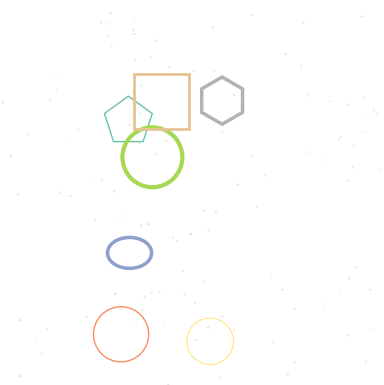[{"shape": "pentagon", "thickness": 1, "radius": 0.33, "center": [0.333, 0.685]}, {"shape": "circle", "thickness": 1, "radius": 0.36, "center": [0.315, 0.132]}, {"shape": "oval", "thickness": 2.5, "radius": 0.29, "center": [0.337, 0.343]}, {"shape": "circle", "thickness": 3, "radius": 0.39, "center": [0.396, 0.592]}, {"shape": "circle", "thickness": 0.5, "radius": 0.3, "center": [0.546, 0.113]}, {"shape": "square", "thickness": 2, "radius": 0.36, "center": [0.419, 0.737]}, {"shape": "hexagon", "thickness": 2.5, "radius": 0.31, "center": [0.577, 0.739]}]